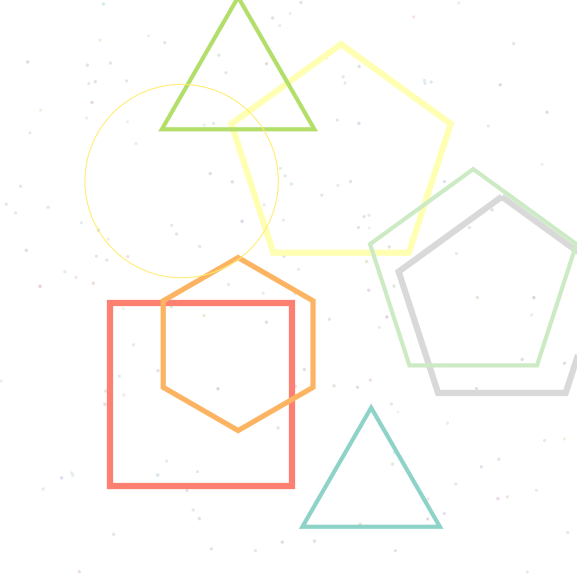[{"shape": "triangle", "thickness": 2, "radius": 0.69, "center": [0.643, 0.156]}, {"shape": "pentagon", "thickness": 3, "radius": 1.0, "center": [0.591, 0.723]}, {"shape": "square", "thickness": 3, "radius": 0.79, "center": [0.348, 0.316]}, {"shape": "hexagon", "thickness": 2.5, "radius": 0.75, "center": [0.412, 0.403]}, {"shape": "triangle", "thickness": 2, "radius": 0.76, "center": [0.412, 0.852]}, {"shape": "pentagon", "thickness": 3, "radius": 0.94, "center": [0.869, 0.471]}, {"shape": "pentagon", "thickness": 2, "radius": 0.94, "center": [0.819, 0.518]}, {"shape": "circle", "thickness": 0.5, "radius": 0.84, "center": [0.314, 0.686]}]